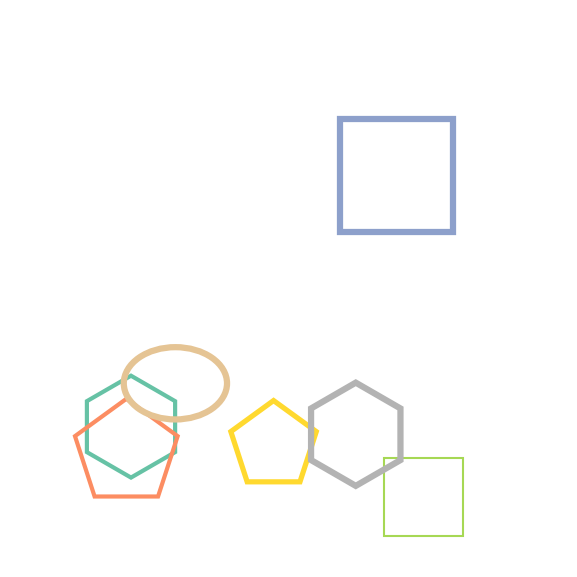[{"shape": "hexagon", "thickness": 2, "radius": 0.44, "center": [0.227, 0.26]}, {"shape": "pentagon", "thickness": 2, "radius": 0.47, "center": [0.219, 0.215]}, {"shape": "square", "thickness": 3, "radius": 0.49, "center": [0.687, 0.695]}, {"shape": "square", "thickness": 1, "radius": 0.34, "center": [0.734, 0.139]}, {"shape": "pentagon", "thickness": 2.5, "radius": 0.39, "center": [0.474, 0.228]}, {"shape": "oval", "thickness": 3, "radius": 0.45, "center": [0.304, 0.335]}, {"shape": "hexagon", "thickness": 3, "radius": 0.45, "center": [0.616, 0.247]}]